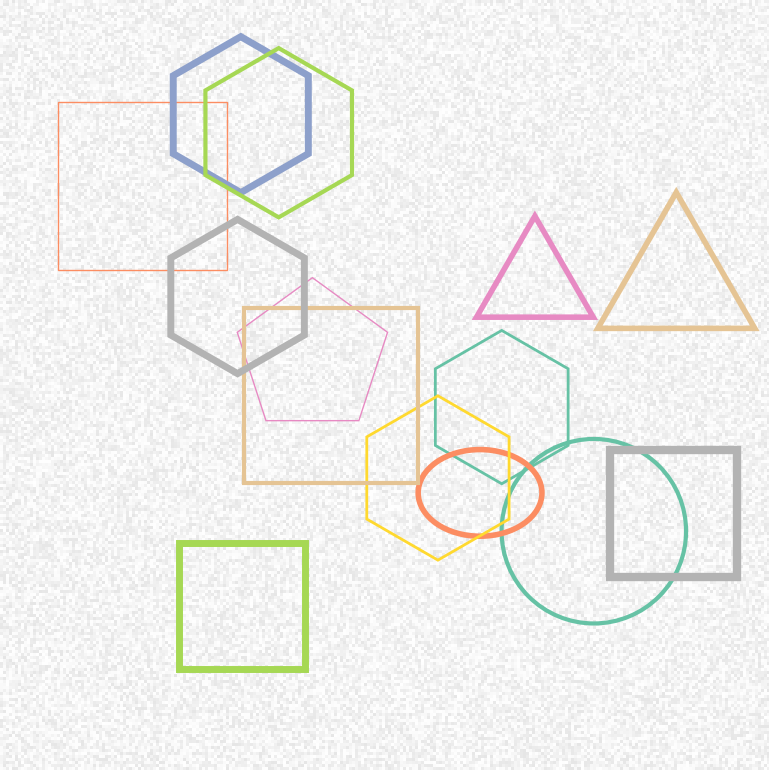[{"shape": "hexagon", "thickness": 1, "radius": 0.5, "center": [0.652, 0.471]}, {"shape": "circle", "thickness": 1.5, "radius": 0.6, "center": [0.771, 0.31]}, {"shape": "oval", "thickness": 2, "radius": 0.4, "center": [0.623, 0.36]}, {"shape": "square", "thickness": 0.5, "radius": 0.55, "center": [0.185, 0.758]}, {"shape": "hexagon", "thickness": 2.5, "radius": 0.51, "center": [0.313, 0.851]}, {"shape": "pentagon", "thickness": 0.5, "radius": 0.51, "center": [0.406, 0.537]}, {"shape": "triangle", "thickness": 2, "radius": 0.44, "center": [0.695, 0.632]}, {"shape": "hexagon", "thickness": 1.5, "radius": 0.55, "center": [0.362, 0.828]}, {"shape": "square", "thickness": 2.5, "radius": 0.41, "center": [0.314, 0.213]}, {"shape": "hexagon", "thickness": 1, "radius": 0.53, "center": [0.569, 0.379]}, {"shape": "triangle", "thickness": 2, "radius": 0.59, "center": [0.878, 0.632]}, {"shape": "square", "thickness": 1.5, "radius": 0.57, "center": [0.43, 0.486]}, {"shape": "hexagon", "thickness": 2.5, "radius": 0.5, "center": [0.309, 0.615]}, {"shape": "square", "thickness": 3, "radius": 0.41, "center": [0.875, 0.333]}]